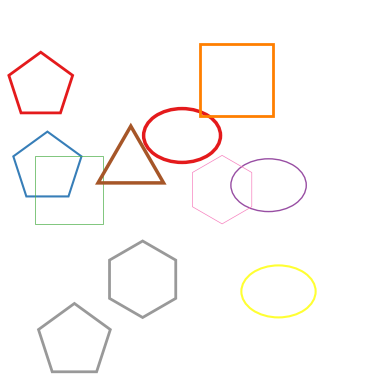[{"shape": "oval", "thickness": 2.5, "radius": 0.5, "center": [0.473, 0.648]}, {"shape": "pentagon", "thickness": 2, "radius": 0.44, "center": [0.106, 0.777]}, {"shape": "pentagon", "thickness": 1.5, "radius": 0.47, "center": [0.123, 0.565]}, {"shape": "square", "thickness": 0.5, "radius": 0.44, "center": [0.179, 0.505]}, {"shape": "oval", "thickness": 1, "radius": 0.49, "center": [0.698, 0.519]}, {"shape": "square", "thickness": 2, "radius": 0.47, "center": [0.614, 0.792]}, {"shape": "oval", "thickness": 1.5, "radius": 0.48, "center": [0.723, 0.243]}, {"shape": "triangle", "thickness": 2.5, "radius": 0.49, "center": [0.34, 0.574]}, {"shape": "hexagon", "thickness": 0.5, "radius": 0.44, "center": [0.577, 0.507]}, {"shape": "hexagon", "thickness": 2, "radius": 0.5, "center": [0.37, 0.275]}, {"shape": "pentagon", "thickness": 2, "radius": 0.49, "center": [0.193, 0.114]}]